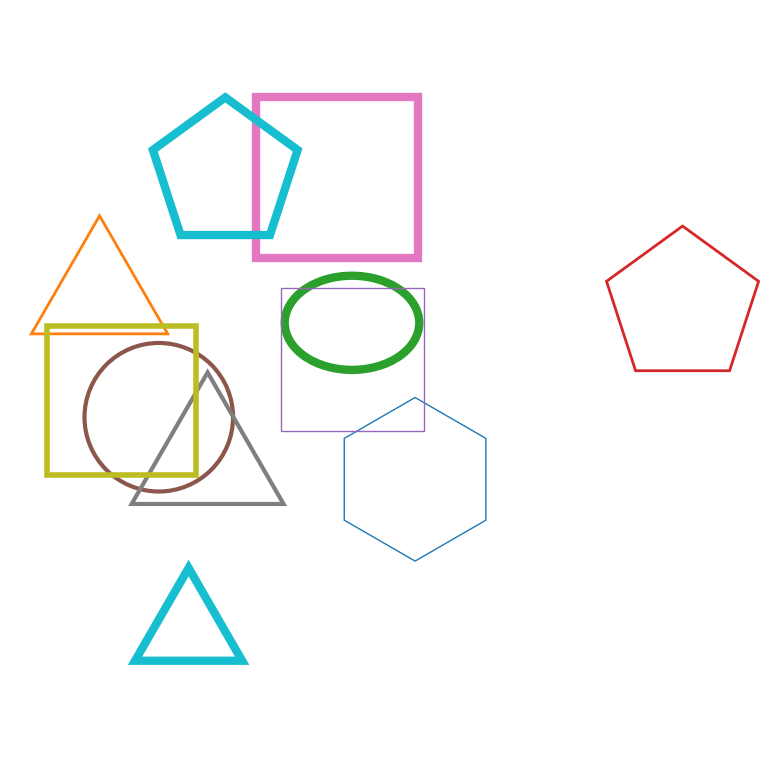[{"shape": "hexagon", "thickness": 0.5, "radius": 0.53, "center": [0.539, 0.378]}, {"shape": "triangle", "thickness": 1, "radius": 0.51, "center": [0.129, 0.618]}, {"shape": "oval", "thickness": 3, "radius": 0.44, "center": [0.457, 0.581]}, {"shape": "pentagon", "thickness": 1, "radius": 0.52, "center": [0.886, 0.603]}, {"shape": "square", "thickness": 0.5, "radius": 0.47, "center": [0.458, 0.533]}, {"shape": "circle", "thickness": 1.5, "radius": 0.48, "center": [0.206, 0.458]}, {"shape": "square", "thickness": 3, "radius": 0.52, "center": [0.438, 0.769]}, {"shape": "triangle", "thickness": 1.5, "radius": 0.57, "center": [0.27, 0.402]}, {"shape": "square", "thickness": 2, "radius": 0.48, "center": [0.158, 0.48]}, {"shape": "pentagon", "thickness": 3, "radius": 0.49, "center": [0.293, 0.775]}, {"shape": "triangle", "thickness": 3, "radius": 0.4, "center": [0.245, 0.182]}]